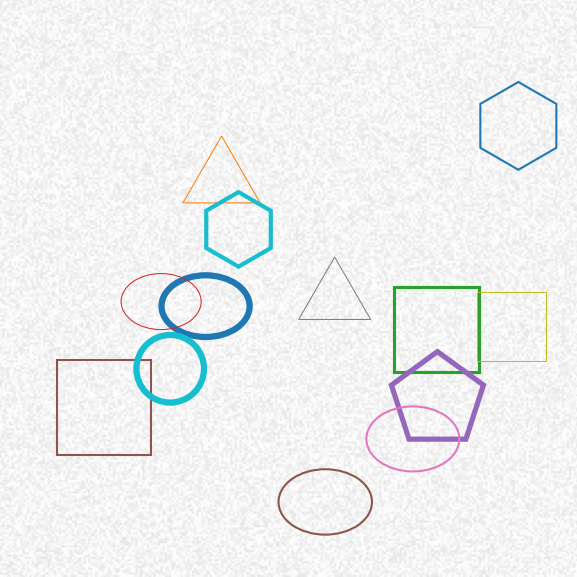[{"shape": "oval", "thickness": 3, "radius": 0.38, "center": [0.356, 0.469]}, {"shape": "hexagon", "thickness": 1, "radius": 0.38, "center": [0.898, 0.781]}, {"shape": "triangle", "thickness": 0.5, "radius": 0.39, "center": [0.384, 0.686]}, {"shape": "square", "thickness": 1.5, "radius": 0.37, "center": [0.756, 0.429]}, {"shape": "oval", "thickness": 0.5, "radius": 0.35, "center": [0.279, 0.477]}, {"shape": "pentagon", "thickness": 2.5, "radius": 0.42, "center": [0.757, 0.306]}, {"shape": "oval", "thickness": 1, "radius": 0.4, "center": [0.563, 0.13]}, {"shape": "square", "thickness": 1, "radius": 0.41, "center": [0.18, 0.294]}, {"shape": "oval", "thickness": 1, "radius": 0.4, "center": [0.715, 0.239]}, {"shape": "triangle", "thickness": 0.5, "radius": 0.36, "center": [0.58, 0.482]}, {"shape": "square", "thickness": 0.5, "radius": 0.3, "center": [0.886, 0.434]}, {"shape": "hexagon", "thickness": 2, "radius": 0.32, "center": [0.413, 0.602]}, {"shape": "circle", "thickness": 3, "radius": 0.29, "center": [0.295, 0.361]}]